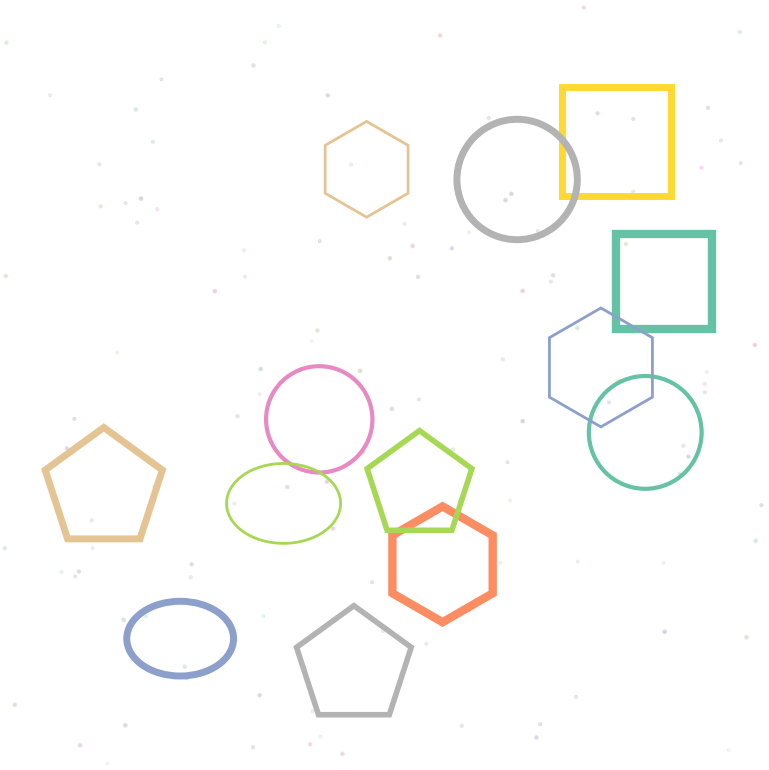[{"shape": "circle", "thickness": 1.5, "radius": 0.37, "center": [0.838, 0.438]}, {"shape": "square", "thickness": 3, "radius": 0.31, "center": [0.862, 0.634]}, {"shape": "hexagon", "thickness": 3, "radius": 0.38, "center": [0.575, 0.267]}, {"shape": "oval", "thickness": 2.5, "radius": 0.35, "center": [0.234, 0.171]}, {"shape": "hexagon", "thickness": 1, "radius": 0.39, "center": [0.78, 0.523]}, {"shape": "circle", "thickness": 1.5, "radius": 0.35, "center": [0.415, 0.455]}, {"shape": "oval", "thickness": 1, "radius": 0.37, "center": [0.368, 0.346]}, {"shape": "pentagon", "thickness": 2, "radius": 0.36, "center": [0.545, 0.369]}, {"shape": "square", "thickness": 2.5, "radius": 0.35, "center": [0.801, 0.816]}, {"shape": "hexagon", "thickness": 1, "radius": 0.31, "center": [0.476, 0.78]}, {"shape": "pentagon", "thickness": 2.5, "radius": 0.4, "center": [0.135, 0.365]}, {"shape": "pentagon", "thickness": 2, "radius": 0.39, "center": [0.46, 0.135]}, {"shape": "circle", "thickness": 2.5, "radius": 0.39, "center": [0.672, 0.767]}]